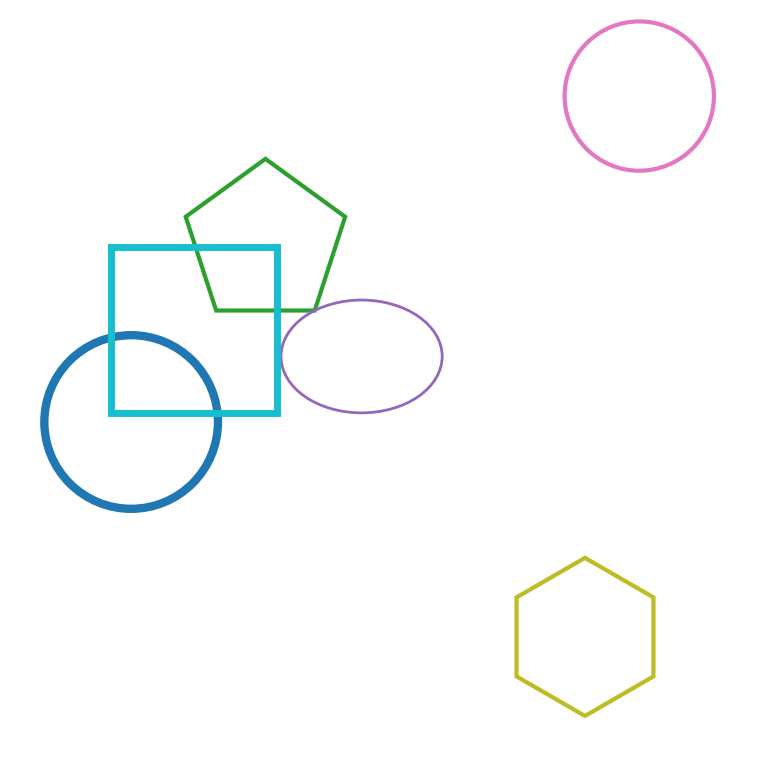[{"shape": "circle", "thickness": 3, "radius": 0.56, "center": [0.17, 0.452]}, {"shape": "pentagon", "thickness": 1.5, "radius": 0.54, "center": [0.345, 0.685]}, {"shape": "oval", "thickness": 1, "radius": 0.52, "center": [0.47, 0.537]}, {"shape": "circle", "thickness": 1.5, "radius": 0.48, "center": [0.83, 0.875]}, {"shape": "hexagon", "thickness": 1.5, "radius": 0.51, "center": [0.76, 0.173]}, {"shape": "square", "thickness": 2.5, "radius": 0.54, "center": [0.252, 0.572]}]